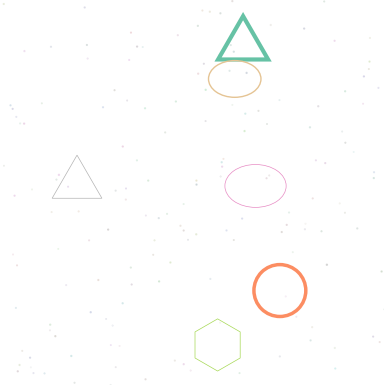[{"shape": "triangle", "thickness": 3, "radius": 0.38, "center": [0.631, 0.883]}, {"shape": "circle", "thickness": 2.5, "radius": 0.34, "center": [0.727, 0.245]}, {"shape": "oval", "thickness": 0.5, "radius": 0.4, "center": [0.664, 0.517]}, {"shape": "hexagon", "thickness": 0.5, "radius": 0.34, "center": [0.565, 0.104]}, {"shape": "oval", "thickness": 1, "radius": 0.34, "center": [0.61, 0.795]}, {"shape": "triangle", "thickness": 0.5, "radius": 0.37, "center": [0.2, 0.522]}]